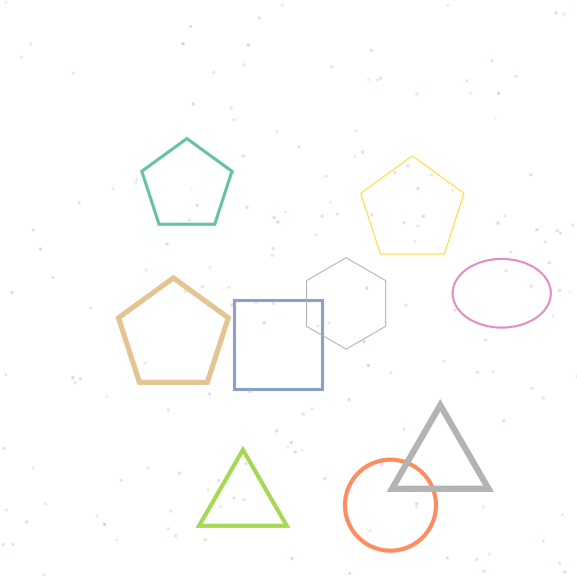[{"shape": "pentagon", "thickness": 1.5, "radius": 0.41, "center": [0.324, 0.677]}, {"shape": "circle", "thickness": 2, "radius": 0.39, "center": [0.676, 0.124]}, {"shape": "square", "thickness": 1.5, "radius": 0.38, "center": [0.482, 0.402]}, {"shape": "oval", "thickness": 1, "radius": 0.43, "center": [0.869, 0.491]}, {"shape": "triangle", "thickness": 2, "radius": 0.44, "center": [0.421, 0.133]}, {"shape": "pentagon", "thickness": 0.5, "radius": 0.47, "center": [0.714, 0.635]}, {"shape": "pentagon", "thickness": 2.5, "radius": 0.5, "center": [0.3, 0.418]}, {"shape": "triangle", "thickness": 3, "radius": 0.48, "center": [0.762, 0.201]}, {"shape": "hexagon", "thickness": 0.5, "radius": 0.4, "center": [0.599, 0.474]}]